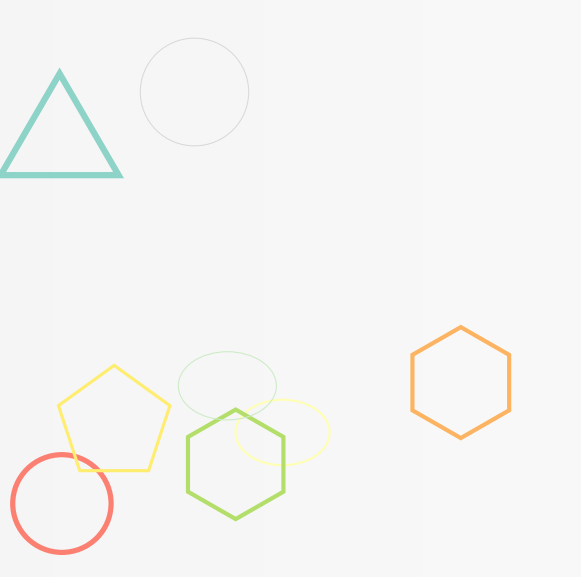[{"shape": "triangle", "thickness": 3, "radius": 0.59, "center": [0.103, 0.754]}, {"shape": "oval", "thickness": 1, "radius": 0.4, "center": [0.486, 0.25]}, {"shape": "circle", "thickness": 2.5, "radius": 0.42, "center": [0.107, 0.127]}, {"shape": "hexagon", "thickness": 2, "radius": 0.48, "center": [0.793, 0.337]}, {"shape": "hexagon", "thickness": 2, "radius": 0.47, "center": [0.405, 0.195]}, {"shape": "circle", "thickness": 0.5, "radius": 0.47, "center": [0.335, 0.84]}, {"shape": "oval", "thickness": 0.5, "radius": 0.42, "center": [0.391, 0.331]}, {"shape": "pentagon", "thickness": 1.5, "radius": 0.5, "center": [0.196, 0.266]}]